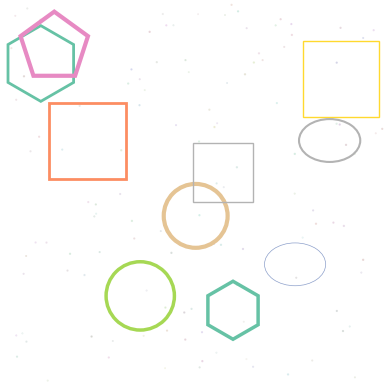[{"shape": "hexagon", "thickness": 2.5, "radius": 0.38, "center": [0.605, 0.194]}, {"shape": "hexagon", "thickness": 2, "radius": 0.49, "center": [0.106, 0.835]}, {"shape": "square", "thickness": 2, "radius": 0.5, "center": [0.227, 0.634]}, {"shape": "oval", "thickness": 0.5, "radius": 0.4, "center": [0.766, 0.313]}, {"shape": "pentagon", "thickness": 3, "radius": 0.46, "center": [0.141, 0.878]}, {"shape": "circle", "thickness": 2.5, "radius": 0.44, "center": [0.364, 0.231]}, {"shape": "square", "thickness": 1, "radius": 0.49, "center": [0.885, 0.795]}, {"shape": "circle", "thickness": 3, "radius": 0.41, "center": [0.508, 0.439]}, {"shape": "square", "thickness": 1, "radius": 0.39, "center": [0.579, 0.552]}, {"shape": "oval", "thickness": 1.5, "radius": 0.4, "center": [0.856, 0.635]}]